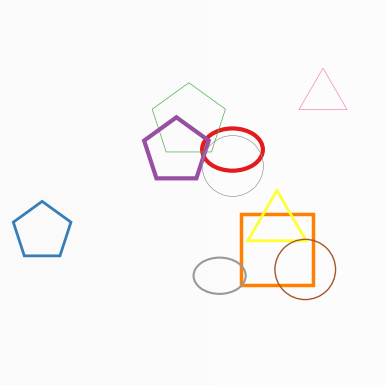[{"shape": "oval", "thickness": 3, "radius": 0.39, "center": [0.6, 0.612]}, {"shape": "pentagon", "thickness": 2, "radius": 0.39, "center": [0.109, 0.399]}, {"shape": "pentagon", "thickness": 0.5, "radius": 0.5, "center": [0.487, 0.686]}, {"shape": "pentagon", "thickness": 3, "radius": 0.44, "center": [0.455, 0.608]}, {"shape": "square", "thickness": 2.5, "radius": 0.47, "center": [0.714, 0.352]}, {"shape": "triangle", "thickness": 2, "radius": 0.44, "center": [0.715, 0.418]}, {"shape": "circle", "thickness": 1, "radius": 0.39, "center": [0.788, 0.3]}, {"shape": "triangle", "thickness": 0.5, "radius": 0.36, "center": [0.834, 0.751]}, {"shape": "oval", "thickness": 1.5, "radius": 0.34, "center": [0.567, 0.284]}, {"shape": "circle", "thickness": 0.5, "radius": 0.4, "center": [0.601, 0.569]}]